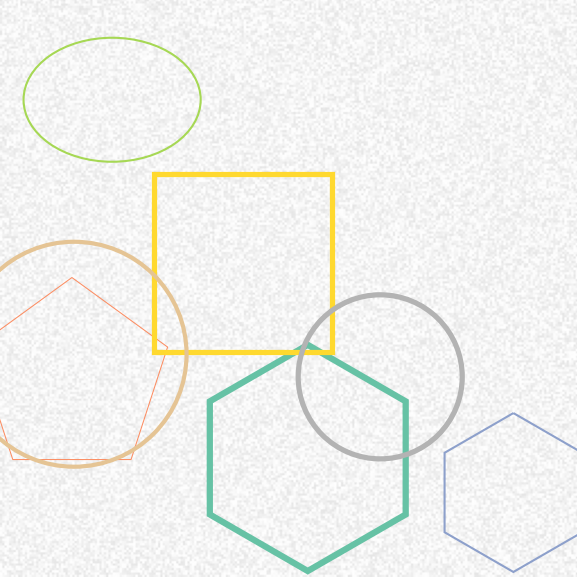[{"shape": "hexagon", "thickness": 3, "radius": 0.98, "center": [0.533, 0.206]}, {"shape": "pentagon", "thickness": 0.5, "radius": 0.87, "center": [0.125, 0.344]}, {"shape": "hexagon", "thickness": 1, "radius": 0.69, "center": [0.889, 0.146]}, {"shape": "oval", "thickness": 1, "radius": 0.77, "center": [0.194, 0.826]}, {"shape": "square", "thickness": 2.5, "radius": 0.77, "center": [0.421, 0.544]}, {"shape": "circle", "thickness": 2, "radius": 0.97, "center": [0.128, 0.386]}, {"shape": "circle", "thickness": 2.5, "radius": 0.71, "center": [0.658, 0.347]}]